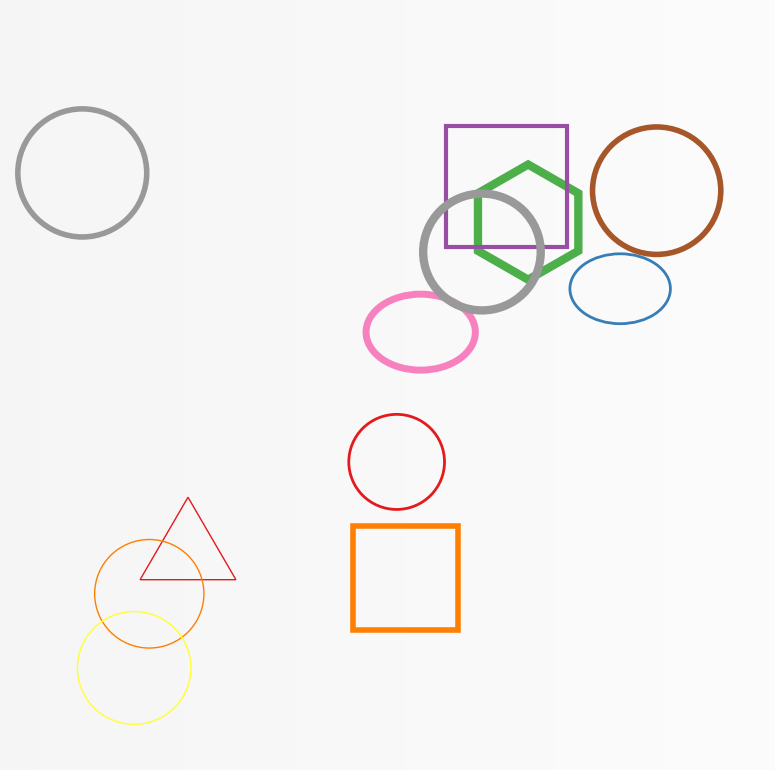[{"shape": "triangle", "thickness": 0.5, "radius": 0.36, "center": [0.243, 0.283]}, {"shape": "circle", "thickness": 1, "radius": 0.31, "center": [0.512, 0.4]}, {"shape": "oval", "thickness": 1, "radius": 0.32, "center": [0.8, 0.625]}, {"shape": "hexagon", "thickness": 3, "radius": 0.37, "center": [0.681, 0.712]}, {"shape": "square", "thickness": 1.5, "radius": 0.39, "center": [0.653, 0.758]}, {"shape": "square", "thickness": 2, "radius": 0.34, "center": [0.523, 0.249]}, {"shape": "circle", "thickness": 0.5, "radius": 0.35, "center": [0.193, 0.229]}, {"shape": "circle", "thickness": 0.5, "radius": 0.37, "center": [0.173, 0.133]}, {"shape": "circle", "thickness": 2, "radius": 0.41, "center": [0.847, 0.752]}, {"shape": "oval", "thickness": 2.5, "radius": 0.35, "center": [0.543, 0.569]}, {"shape": "circle", "thickness": 2, "radius": 0.42, "center": [0.106, 0.775]}, {"shape": "circle", "thickness": 3, "radius": 0.38, "center": [0.622, 0.673]}]